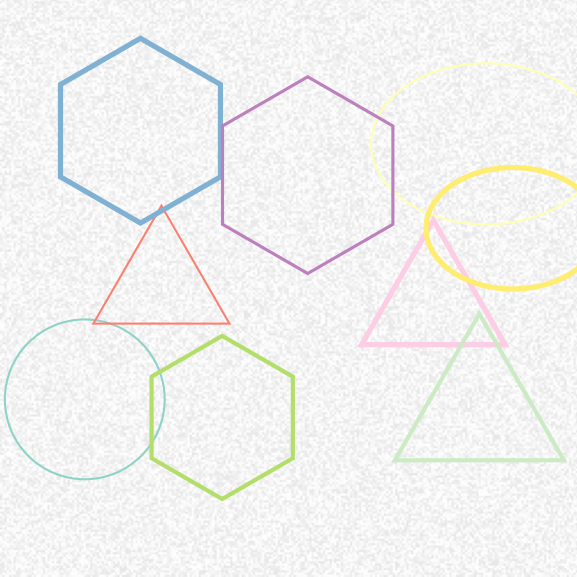[{"shape": "circle", "thickness": 1, "radius": 0.69, "center": [0.147, 0.308]}, {"shape": "oval", "thickness": 1, "radius": 1.0, "center": [0.842, 0.75]}, {"shape": "triangle", "thickness": 1, "radius": 0.68, "center": [0.28, 0.507]}, {"shape": "hexagon", "thickness": 2.5, "radius": 0.8, "center": [0.243, 0.773]}, {"shape": "hexagon", "thickness": 2, "radius": 0.71, "center": [0.385, 0.276]}, {"shape": "triangle", "thickness": 2.5, "radius": 0.72, "center": [0.75, 0.474]}, {"shape": "hexagon", "thickness": 1.5, "radius": 0.85, "center": [0.533, 0.696]}, {"shape": "triangle", "thickness": 2, "radius": 0.85, "center": [0.83, 0.287]}, {"shape": "oval", "thickness": 2.5, "radius": 0.75, "center": [0.888, 0.604]}]